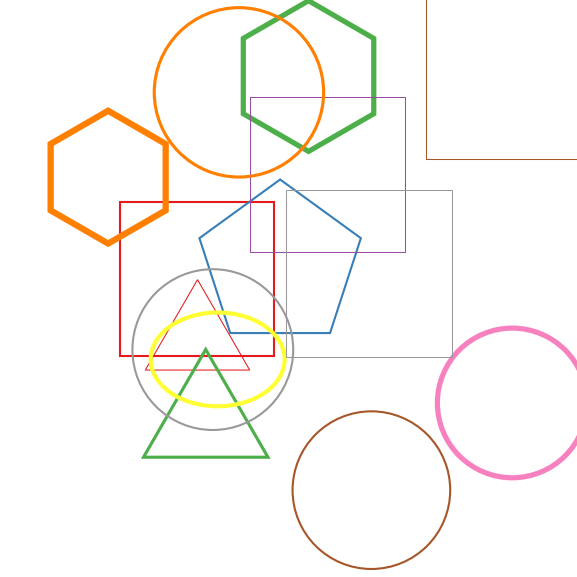[{"shape": "square", "thickness": 1, "radius": 0.67, "center": [0.341, 0.516]}, {"shape": "triangle", "thickness": 0.5, "radius": 0.52, "center": [0.342, 0.411]}, {"shape": "pentagon", "thickness": 1, "radius": 0.73, "center": [0.485, 0.541]}, {"shape": "hexagon", "thickness": 2.5, "radius": 0.65, "center": [0.534, 0.867]}, {"shape": "triangle", "thickness": 1.5, "radius": 0.62, "center": [0.356, 0.27]}, {"shape": "square", "thickness": 0.5, "radius": 0.67, "center": [0.567, 0.697]}, {"shape": "circle", "thickness": 1.5, "radius": 0.73, "center": [0.414, 0.839]}, {"shape": "hexagon", "thickness": 3, "radius": 0.58, "center": [0.187, 0.692]}, {"shape": "oval", "thickness": 2, "radius": 0.58, "center": [0.377, 0.377]}, {"shape": "circle", "thickness": 1, "radius": 0.68, "center": [0.643, 0.15]}, {"shape": "square", "thickness": 0.5, "radius": 0.71, "center": [0.879, 0.865]}, {"shape": "circle", "thickness": 2.5, "radius": 0.65, "center": [0.887, 0.301]}, {"shape": "square", "thickness": 0.5, "radius": 0.72, "center": [0.639, 0.525]}, {"shape": "circle", "thickness": 1, "radius": 0.7, "center": [0.369, 0.394]}]